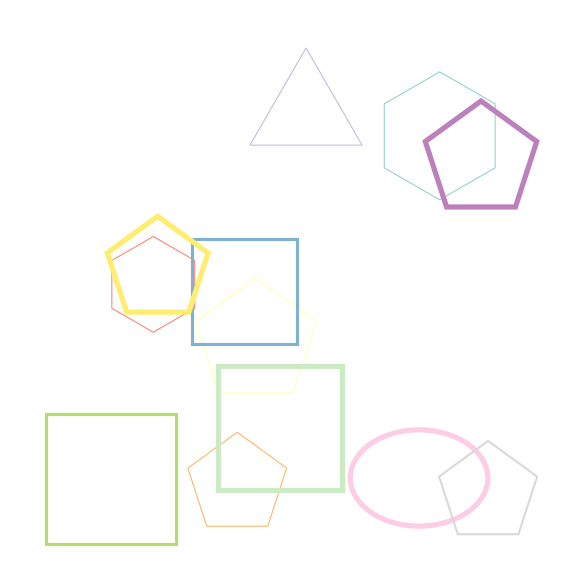[{"shape": "hexagon", "thickness": 0.5, "radius": 0.55, "center": [0.761, 0.764]}, {"shape": "pentagon", "thickness": 0.5, "radius": 0.55, "center": [0.443, 0.408]}, {"shape": "triangle", "thickness": 0.5, "radius": 0.56, "center": [0.53, 0.804]}, {"shape": "hexagon", "thickness": 0.5, "radius": 0.41, "center": [0.265, 0.507]}, {"shape": "square", "thickness": 1.5, "radius": 0.45, "center": [0.423, 0.494]}, {"shape": "pentagon", "thickness": 0.5, "radius": 0.45, "center": [0.411, 0.161]}, {"shape": "square", "thickness": 1.5, "radius": 0.56, "center": [0.192, 0.17]}, {"shape": "oval", "thickness": 2.5, "radius": 0.6, "center": [0.726, 0.171]}, {"shape": "pentagon", "thickness": 1, "radius": 0.45, "center": [0.845, 0.146]}, {"shape": "pentagon", "thickness": 2.5, "radius": 0.51, "center": [0.833, 0.723]}, {"shape": "square", "thickness": 2.5, "radius": 0.54, "center": [0.485, 0.258]}, {"shape": "pentagon", "thickness": 2.5, "radius": 0.46, "center": [0.273, 0.533]}]